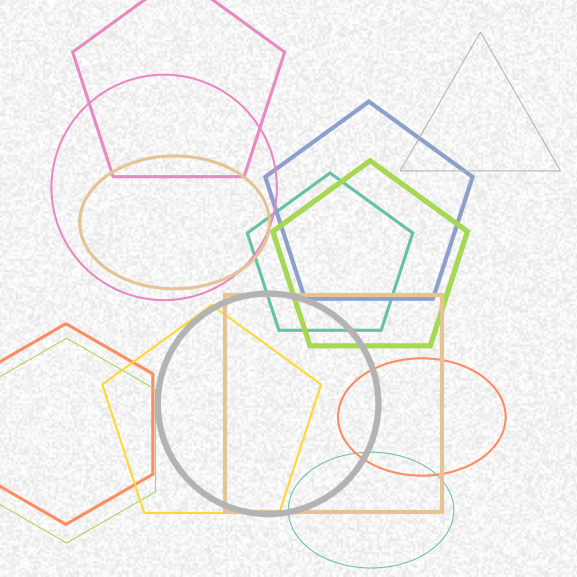[{"shape": "pentagon", "thickness": 1.5, "radius": 0.75, "center": [0.571, 0.549]}, {"shape": "oval", "thickness": 0.5, "radius": 0.72, "center": [0.643, 0.116]}, {"shape": "oval", "thickness": 1, "radius": 0.73, "center": [0.73, 0.277]}, {"shape": "hexagon", "thickness": 1.5, "radius": 0.87, "center": [0.114, 0.265]}, {"shape": "pentagon", "thickness": 2, "radius": 0.94, "center": [0.639, 0.635]}, {"shape": "pentagon", "thickness": 1.5, "radius": 0.96, "center": [0.309, 0.849]}, {"shape": "circle", "thickness": 1, "radius": 0.98, "center": [0.284, 0.675]}, {"shape": "pentagon", "thickness": 2.5, "radius": 0.89, "center": [0.641, 0.544]}, {"shape": "hexagon", "thickness": 0.5, "radius": 0.89, "center": [0.116, 0.236]}, {"shape": "pentagon", "thickness": 1, "radius": 1.0, "center": [0.367, 0.272]}, {"shape": "oval", "thickness": 1.5, "radius": 0.82, "center": [0.302, 0.614]}, {"shape": "square", "thickness": 2, "radius": 0.94, "center": [0.578, 0.3]}, {"shape": "circle", "thickness": 3, "radius": 0.96, "center": [0.464, 0.3]}, {"shape": "triangle", "thickness": 0.5, "radius": 0.8, "center": [0.832, 0.783]}]